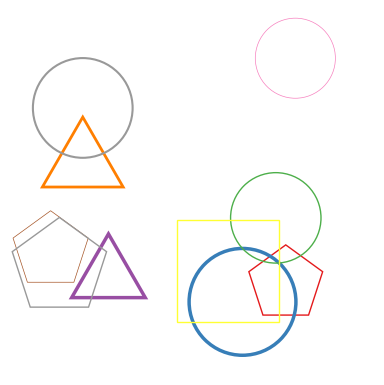[{"shape": "pentagon", "thickness": 1, "radius": 0.5, "center": [0.742, 0.263]}, {"shape": "circle", "thickness": 2.5, "radius": 0.69, "center": [0.63, 0.216]}, {"shape": "circle", "thickness": 1, "radius": 0.59, "center": [0.716, 0.434]}, {"shape": "triangle", "thickness": 2.5, "radius": 0.55, "center": [0.282, 0.282]}, {"shape": "triangle", "thickness": 2, "radius": 0.61, "center": [0.215, 0.575]}, {"shape": "square", "thickness": 1, "radius": 0.66, "center": [0.591, 0.296]}, {"shape": "pentagon", "thickness": 0.5, "radius": 0.51, "center": [0.132, 0.35]}, {"shape": "circle", "thickness": 0.5, "radius": 0.52, "center": [0.767, 0.849]}, {"shape": "pentagon", "thickness": 1, "radius": 0.64, "center": [0.154, 0.306]}, {"shape": "circle", "thickness": 1.5, "radius": 0.65, "center": [0.215, 0.72]}]